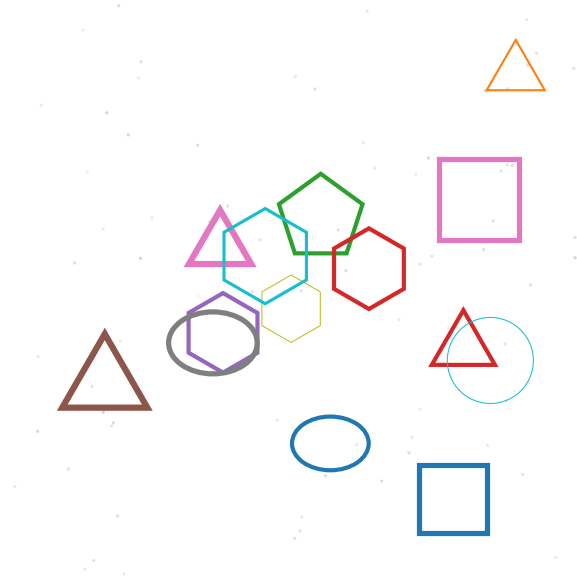[{"shape": "oval", "thickness": 2, "radius": 0.33, "center": [0.572, 0.231]}, {"shape": "square", "thickness": 2.5, "radius": 0.29, "center": [0.784, 0.135]}, {"shape": "triangle", "thickness": 1, "radius": 0.29, "center": [0.893, 0.872]}, {"shape": "pentagon", "thickness": 2, "radius": 0.38, "center": [0.555, 0.622]}, {"shape": "triangle", "thickness": 2, "radius": 0.32, "center": [0.802, 0.399]}, {"shape": "hexagon", "thickness": 2, "radius": 0.35, "center": [0.639, 0.534]}, {"shape": "hexagon", "thickness": 2, "radius": 0.34, "center": [0.386, 0.423]}, {"shape": "triangle", "thickness": 3, "radius": 0.43, "center": [0.181, 0.336]}, {"shape": "square", "thickness": 2.5, "radius": 0.35, "center": [0.83, 0.654]}, {"shape": "triangle", "thickness": 3, "radius": 0.31, "center": [0.381, 0.573]}, {"shape": "oval", "thickness": 2.5, "radius": 0.38, "center": [0.369, 0.405]}, {"shape": "hexagon", "thickness": 0.5, "radius": 0.29, "center": [0.504, 0.465]}, {"shape": "circle", "thickness": 0.5, "radius": 0.37, "center": [0.849, 0.375]}, {"shape": "hexagon", "thickness": 1.5, "radius": 0.41, "center": [0.459, 0.556]}]